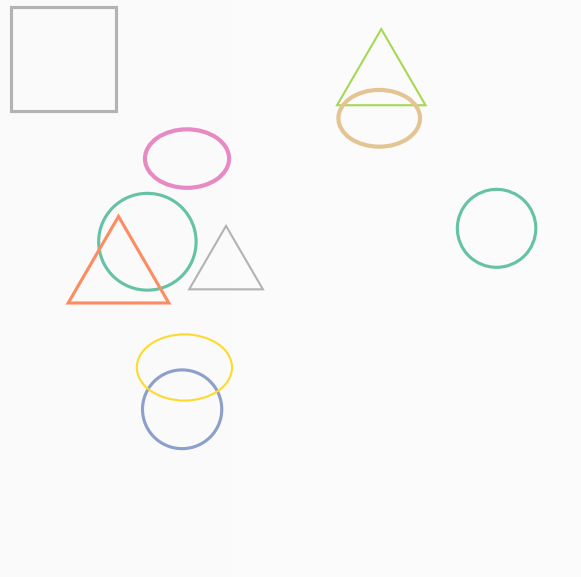[{"shape": "circle", "thickness": 1.5, "radius": 0.42, "center": [0.254, 0.581]}, {"shape": "circle", "thickness": 1.5, "radius": 0.34, "center": [0.854, 0.604]}, {"shape": "triangle", "thickness": 1.5, "radius": 0.5, "center": [0.204, 0.524]}, {"shape": "circle", "thickness": 1.5, "radius": 0.34, "center": [0.313, 0.29]}, {"shape": "oval", "thickness": 2, "radius": 0.36, "center": [0.322, 0.725]}, {"shape": "triangle", "thickness": 1, "radius": 0.44, "center": [0.656, 0.861]}, {"shape": "oval", "thickness": 1, "radius": 0.41, "center": [0.317, 0.363]}, {"shape": "oval", "thickness": 2, "radius": 0.35, "center": [0.652, 0.794]}, {"shape": "square", "thickness": 1.5, "radius": 0.45, "center": [0.109, 0.897]}, {"shape": "triangle", "thickness": 1, "radius": 0.37, "center": [0.389, 0.535]}]